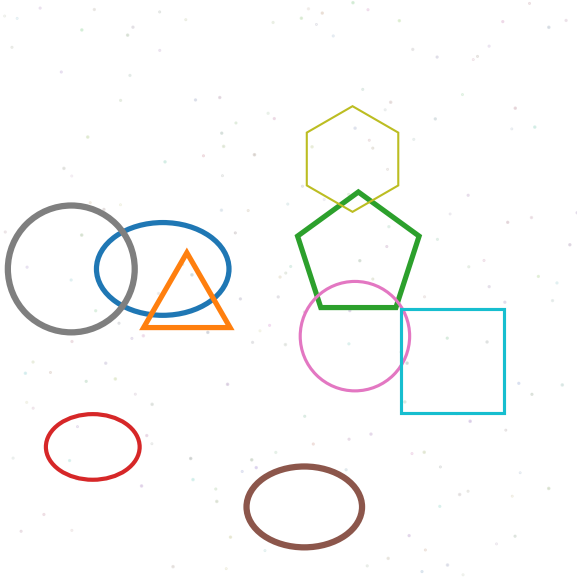[{"shape": "oval", "thickness": 2.5, "radius": 0.57, "center": [0.282, 0.533]}, {"shape": "triangle", "thickness": 2.5, "radius": 0.43, "center": [0.324, 0.475]}, {"shape": "pentagon", "thickness": 2.5, "radius": 0.55, "center": [0.621, 0.556]}, {"shape": "oval", "thickness": 2, "radius": 0.41, "center": [0.161, 0.225]}, {"shape": "oval", "thickness": 3, "radius": 0.5, "center": [0.527, 0.121]}, {"shape": "circle", "thickness": 1.5, "radius": 0.47, "center": [0.615, 0.417]}, {"shape": "circle", "thickness": 3, "radius": 0.55, "center": [0.123, 0.533]}, {"shape": "hexagon", "thickness": 1, "radius": 0.46, "center": [0.61, 0.724]}, {"shape": "square", "thickness": 1.5, "radius": 0.45, "center": [0.783, 0.374]}]